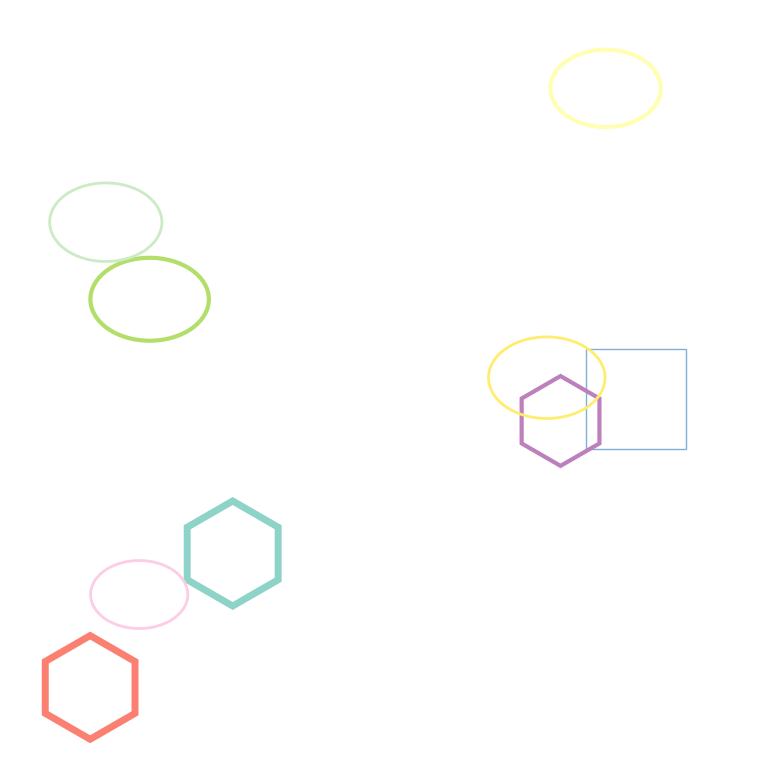[{"shape": "hexagon", "thickness": 2.5, "radius": 0.34, "center": [0.302, 0.281]}, {"shape": "oval", "thickness": 1.5, "radius": 0.36, "center": [0.787, 0.885]}, {"shape": "hexagon", "thickness": 2.5, "radius": 0.34, "center": [0.117, 0.107]}, {"shape": "square", "thickness": 0.5, "radius": 0.32, "center": [0.826, 0.482]}, {"shape": "oval", "thickness": 1.5, "radius": 0.38, "center": [0.194, 0.611]}, {"shape": "oval", "thickness": 1, "radius": 0.32, "center": [0.181, 0.228]}, {"shape": "hexagon", "thickness": 1.5, "radius": 0.29, "center": [0.728, 0.453]}, {"shape": "oval", "thickness": 1, "radius": 0.36, "center": [0.137, 0.711]}, {"shape": "oval", "thickness": 1, "radius": 0.38, "center": [0.71, 0.509]}]